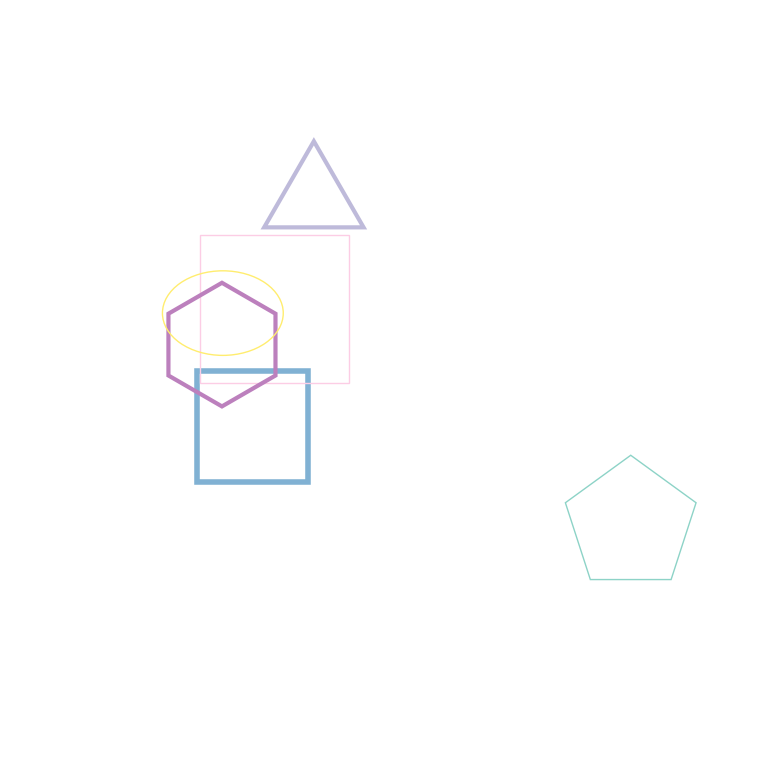[{"shape": "pentagon", "thickness": 0.5, "radius": 0.45, "center": [0.819, 0.32]}, {"shape": "triangle", "thickness": 1.5, "radius": 0.37, "center": [0.408, 0.742]}, {"shape": "square", "thickness": 2, "radius": 0.36, "center": [0.328, 0.447]}, {"shape": "square", "thickness": 0.5, "radius": 0.48, "center": [0.356, 0.599]}, {"shape": "hexagon", "thickness": 1.5, "radius": 0.4, "center": [0.288, 0.552]}, {"shape": "oval", "thickness": 0.5, "radius": 0.39, "center": [0.289, 0.593]}]